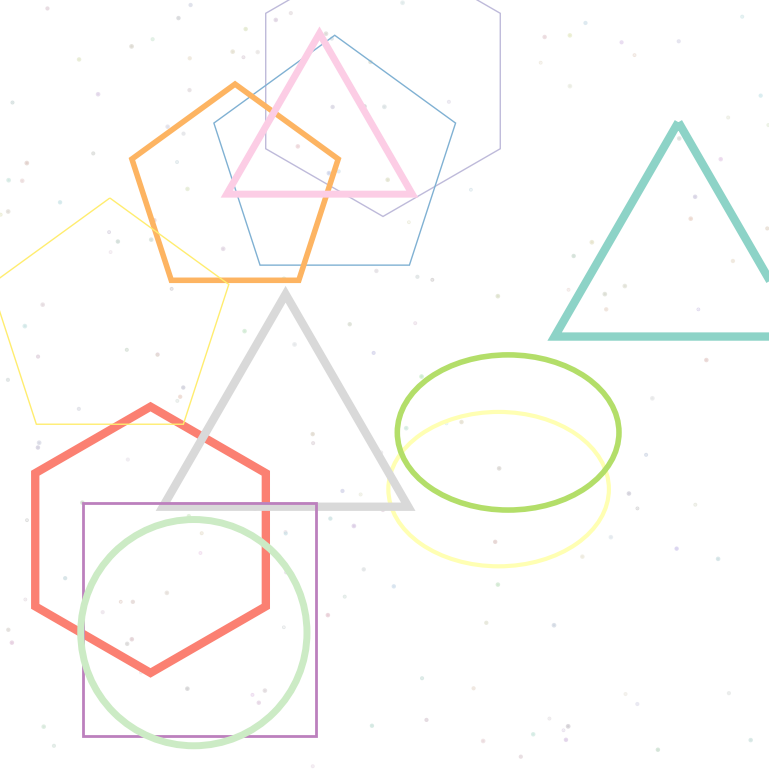[{"shape": "triangle", "thickness": 3, "radius": 0.93, "center": [0.881, 0.656]}, {"shape": "oval", "thickness": 1.5, "radius": 0.72, "center": [0.648, 0.365]}, {"shape": "hexagon", "thickness": 0.5, "radius": 0.88, "center": [0.497, 0.895]}, {"shape": "hexagon", "thickness": 3, "radius": 0.86, "center": [0.196, 0.299]}, {"shape": "pentagon", "thickness": 0.5, "radius": 0.83, "center": [0.435, 0.789]}, {"shape": "pentagon", "thickness": 2, "radius": 0.7, "center": [0.305, 0.75]}, {"shape": "oval", "thickness": 2, "radius": 0.72, "center": [0.66, 0.438]}, {"shape": "triangle", "thickness": 2.5, "radius": 0.7, "center": [0.415, 0.817]}, {"shape": "triangle", "thickness": 3, "radius": 0.92, "center": [0.371, 0.434]}, {"shape": "square", "thickness": 1, "radius": 0.76, "center": [0.259, 0.196]}, {"shape": "circle", "thickness": 2.5, "radius": 0.73, "center": [0.252, 0.178]}, {"shape": "pentagon", "thickness": 0.5, "radius": 0.81, "center": [0.143, 0.58]}]